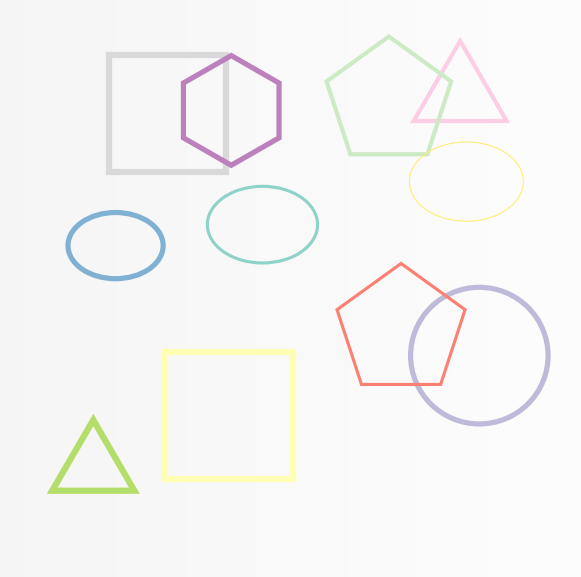[{"shape": "oval", "thickness": 1.5, "radius": 0.47, "center": [0.452, 0.61]}, {"shape": "square", "thickness": 3, "radius": 0.55, "center": [0.394, 0.28]}, {"shape": "circle", "thickness": 2.5, "radius": 0.59, "center": [0.825, 0.383]}, {"shape": "pentagon", "thickness": 1.5, "radius": 0.58, "center": [0.69, 0.427]}, {"shape": "oval", "thickness": 2.5, "radius": 0.41, "center": [0.199, 0.574]}, {"shape": "triangle", "thickness": 3, "radius": 0.41, "center": [0.161, 0.19]}, {"shape": "triangle", "thickness": 2, "radius": 0.46, "center": [0.792, 0.836]}, {"shape": "square", "thickness": 3, "radius": 0.51, "center": [0.288, 0.803]}, {"shape": "hexagon", "thickness": 2.5, "radius": 0.47, "center": [0.398, 0.808]}, {"shape": "pentagon", "thickness": 2, "radius": 0.56, "center": [0.669, 0.823]}, {"shape": "oval", "thickness": 0.5, "radius": 0.49, "center": [0.802, 0.685]}]